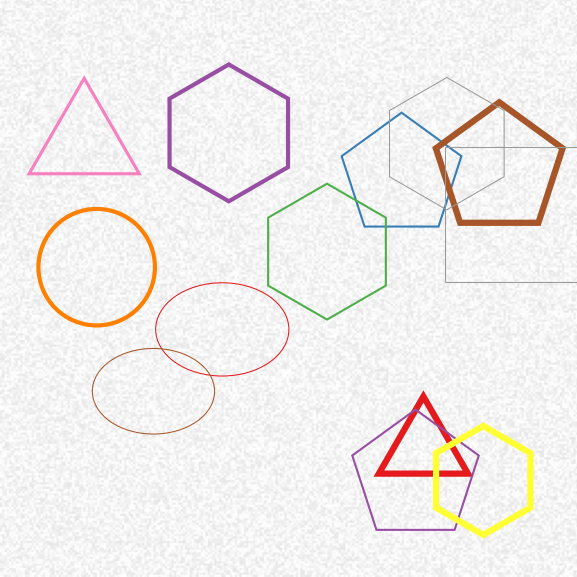[{"shape": "triangle", "thickness": 3, "radius": 0.45, "center": [0.733, 0.224]}, {"shape": "oval", "thickness": 0.5, "radius": 0.58, "center": [0.385, 0.429]}, {"shape": "pentagon", "thickness": 1, "radius": 0.54, "center": [0.695, 0.695]}, {"shape": "hexagon", "thickness": 1, "radius": 0.59, "center": [0.566, 0.563]}, {"shape": "pentagon", "thickness": 1, "radius": 0.58, "center": [0.72, 0.175]}, {"shape": "hexagon", "thickness": 2, "radius": 0.59, "center": [0.396, 0.769]}, {"shape": "circle", "thickness": 2, "radius": 0.5, "center": [0.167, 0.536]}, {"shape": "hexagon", "thickness": 3, "radius": 0.47, "center": [0.837, 0.167]}, {"shape": "oval", "thickness": 0.5, "radius": 0.53, "center": [0.266, 0.322]}, {"shape": "pentagon", "thickness": 3, "radius": 0.58, "center": [0.865, 0.707]}, {"shape": "triangle", "thickness": 1.5, "radius": 0.55, "center": [0.146, 0.753]}, {"shape": "square", "thickness": 0.5, "radius": 0.58, "center": [0.886, 0.628]}, {"shape": "hexagon", "thickness": 0.5, "radius": 0.57, "center": [0.774, 0.75]}]